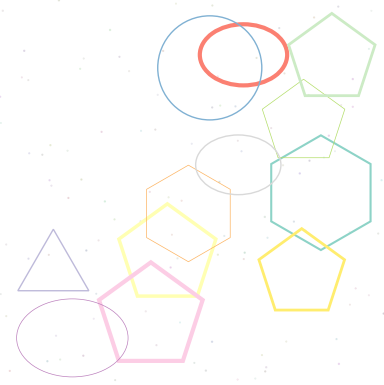[{"shape": "hexagon", "thickness": 1.5, "radius": 0.74, "center": [0.833, 0.5]}, {"shape": "pentagon", "thickness": 2.5, "radius": 0.66, "center": [0.435, 0.338]}, {"shape": "triangle", "thickness": 1, "radius": 0.53, "center": [0.139, 0.298]}, {"shape": "oval", "thickness": 3, "radius": 0.57, "center": [0.632, 0.858]}, {"shape": "circle", "thickness": 1, "radius": 0.68, "center": [0.545, 0.824]}, {"shape": "hexagon", "thickness": 0.5, "radius": 0.63, "center": [0.489, 0.446]}, {"shape": "pentagon", "thickness": 0.5, "radius": 0.56, "center": [0.788, 0.681]}, {"shape": "pentagon", "thickness": 3, "radius": 0.71, "center": [0.392, 0.177]}, {"shape": "oval", "thickness": 1, "radius": 0.55, "center": [0.619, 0.572]}, {"shape": "oval", "thickness": 0.5, "radius": 0.72, "center": [0.188, 0.122]}, {"shape": "pentagon", "thickness": 2, "radius": 0.59, "center": [0.862, 0.847]}, {"shape": "pentagon", "thickness": 2, "radius": 0.58, "center": [0.784, 0.289]}]